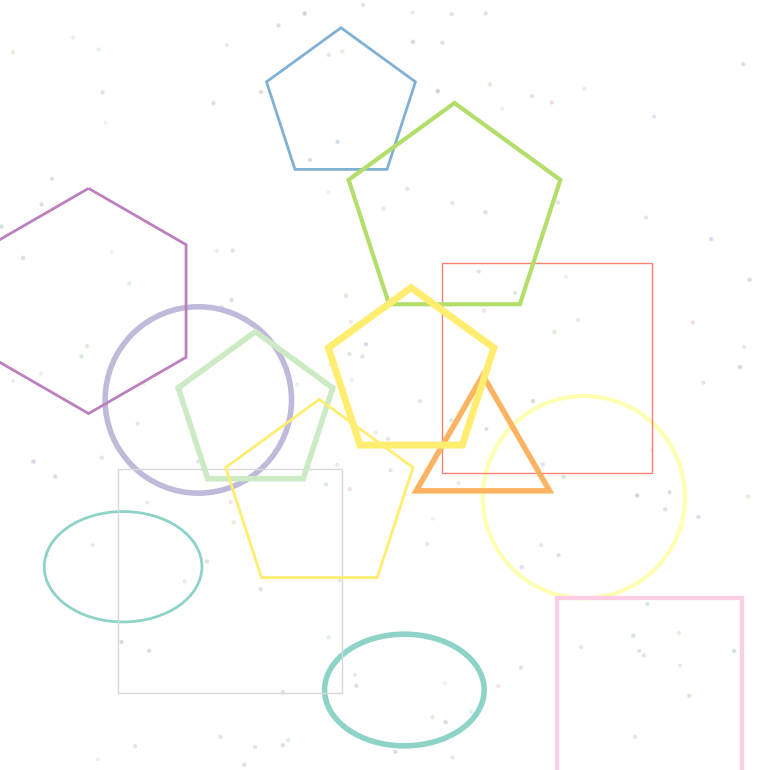[{"shape": "oval", "thickness": 2, "radius": 0.52, "center": [0.525, 0.104]}, {"shape": "oval", "thickness": 1, "radius": 0.51, "center": [0.16, 0.264]}, {"shape": "circle", "thickness": 1.5, "radius": 0.66, "center": [0.758, 0.354]}, {"shape": "circle", "thickness": 2, "radius": 0.61, "center": [0.258, 0.481]}, {"shape": "square", "thickness": 0.5, "radius": 0.68, "center": [0.71, 0.522]}, {"shape": "pentagon", "thickness": 1, "radius": 0.51, "center": [0.443, 0.862]}, {"shape": "triangle", "thickness": 2, "radius": 0.5, "center": [0.627, 0.413]}, {"shape": "pentagon", "thickness": 1.5, "radius": 0.72, "center": [0.59, 0.722]}, {"shape": "square", "thickness": 1.5, "radius": 0.6, "center": [0.844, 0.104]}, {"shape": "square", "thickness": 0.5, "radius": 0.73, "center": [0.299, 0.246]}, {"shape": "hexagon", "thickness": 1, "radius": 0.73, "center": [0.115, 0.609]}, {"shape": "pentagon", "thickness": 2, "radius": 0.53, "center": [0.332, 0.464]}, {"shape": "pentagon", "thickness": 1, "radius": 0.64, "center": [0.415, 0.353]}, {"shape": "pentagon", "thickness": 2.5, "radius": 0.57, "center": [0.534, 0.513]}]